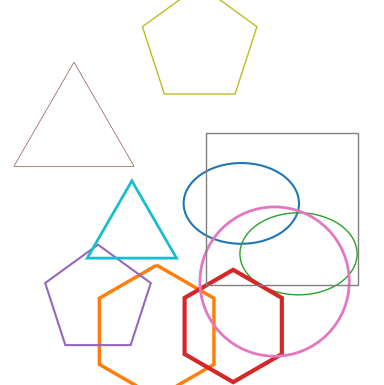[{"shape": "oval", "thickness": 1.5, "radius": 0.75, "center": [0.627, 0.472]}, {"shape": "hexagon", "thickness": 2.5, "radius": 0.86, "center": [0.407, 0.139]}, {"shape": "oval", "thickness": 1, "radius": 0.76, "center": [0.775, 0.341]}, {"shape": "hexagon", "thickness": 3, "radius": 0.73, "center": [0.606, 0.153]}, {"shape": "pentagon", "thickness": 1.5, "radius": 0.72, "center": [0.255, 0.22]}, {"shape": "triangle", "thickness": 0.5, "radius": 0.9, "center": [0.192, 0.658]}, {"shape": "circle", "thickness": 2, "radius": 0.97, "center": [0.713, 0.269]}, {"shape": "square", "thickness": 1, "radius": 0.98, "center": [0.733, 0.457]}, {"shape": "pentagon", "thickness": 1, "radius": 0.78, "center": [0.519, 0.882]}, {"shape": "triangle", "thickness": 2, "radius": 0.67, "center": [0.343, 0.396]}]